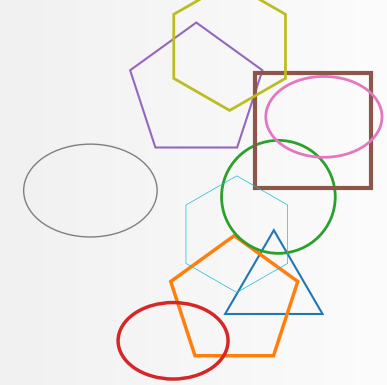[{"shape": "triangle", "thickness": 1.5, "radius": 0.73, "center": [0.707, 0.257]}, {"shape": "pentagon", "thickness": 2.5, "radius": 0.86, "center": [0.605, 0.216]}, {"shape": "circle", "thickness": 2, "radius": 0.73, "center": [0.718, 0.489]}, {"shape": "oval", "thickness": 2.5, "radius": 0.71, "center": [0.447, 0.115]}, {"shape": "pentagon", "thickness": 1.5, "radius": 0.9, "center": [0.506, 0.762]}, {"shape": "square", "thickness": 3, "radius": 0.75, "center": [0.808, 0.662]}, {"shape": "oval", "thickness": 2, "radius": 0.75, "center": [0.836, 0.696]}, {"shape": "oval", "thickness": 1, "radius": 0.86, "center": [0.233, 0.505]}, {"shape": "hexagon", "thickness": 2, "radius": 0.83, "center": [0.593, 0.88]}, {"shape": "hexagon", "thickness": 0.5, "radius": 0.76, "center": [0.611, 0.392]}]